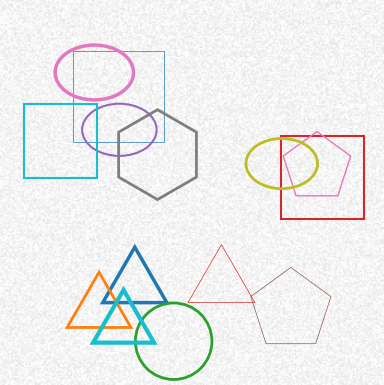[{"shape": "triangle", "thickness": 2.5, "radius": 0.48, "center": [0.35, 0.262]}, {"shape": "square", "thickness": 0.5, "radius": 0.59, "center": [0.309, 0.75]}, {"shape": "triangle", "thickness": 2, "radius": 0.48, "center": [0.257, 0.197]}, {"shape": "circle", "thickness": 2, "radius": 0.5, "center": [0.451, 0.114]}, {"shape": "triangle", "thickness": 0.5, "radius": 0.5, "center": [0.575, 0.264]}, {"shape": "square", "thickness": 1.5, "radius": 0.54, "center": [0.838, 0.54]}, {"shape": "oval", "thickness": 1.5, "radius": 0.48, "center": [0.31, 0.663]}, {"shape": "pentagon", "thickness": 0.5, "radius": 0.55, "center": [0.755, 0.196]}, {"shape": "oval", "thickness": 2.5, "radius": 0.51, "center": [0.245, 0.812]}, {"shape": "pentagon", "thickness": 1, "radius": 0.46, "center": [0.823, 0.566]}, {"shape": "hexagon", "thickness": 2, "radius": 0.58, "center": [0.409, 0.598]}, {"shape": "oval", "thickness": 2, "radius": 0.47, "center": [0.732, 0.575]}, {"shape": "square", "thickness": 1.5, "radius": 0.48, "center": [0.157, 0.634]}, {"shape": "triangle", "thickness": 3, "radius": 0.46, "center": [0.321, 0.156]}]